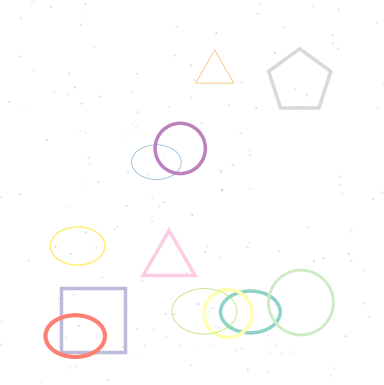[{"shape": "oval", "thickness": 2.5, "radius": 0.39, "center": [0.65, 0.19]}, {"shape": "circle", "thickness": 2.5, "radius": 0.31, "center": [0.592, 0.186]}, {"shape": "square", "thickness": 2.5, "radius": 0.41, "center": [0.241, 0.168]}, {"shape": "oval", "thickness": 3, "radius": 0.39, "center": [0.195, 0.127]}, {"shape": "oval", "thickness": 0.5, "radius": 0.32, "center": [0.406, 0.579]}, {"shape": "triangle", "thickness": 0.5, "radius": 0.29, "center": [0.558, 0.813]}, {"shape": "oval", "thickness": 0.5, "radius": 0.42, "center": [0.531, 0.191]}, {"shape": "triangle", "thickness": 2.5, "radius": 0.39, "center": [0.439, 0.324]}, {"shape": "pentagon", "thickness": 2.5, "radius": 0.42, "center": [0.778, 0.788]}, {"shape": "circle", "thickness": 2.5, "radius": 0.33, "center": [0.468, 0.614]}, {"shape": "circle", "thickness": 2, "radius": 0.42, "center": [0.782, 0.214]}, {"shape": "oval", "thickness": 1, "radius": 0.35, "center": [0.202, 0.361]}]